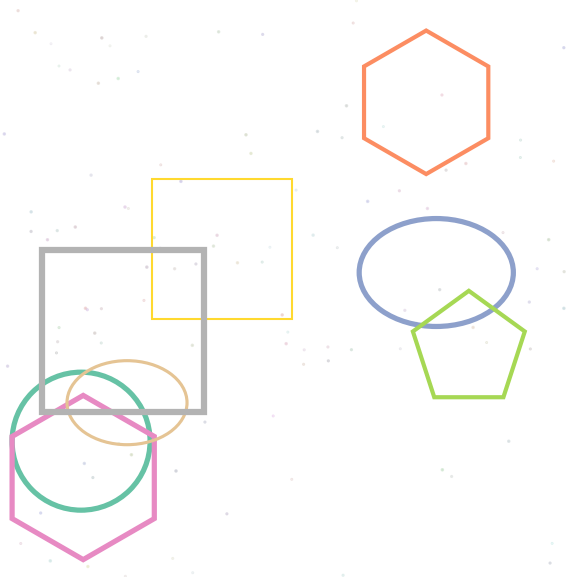[{"shape": "circle", "thickness": 2.5, "radius": 0.6, "center": [0.14, 0.235]}, {"shape": "hexagon", "thickness": 2, "radius": 0.62, "center": [0.738, 0.822]}, {"shape": "oval", "thickness": 2.5, "radius": 0.67, "center": [0.755, 0.527]}, {"shape": "hexagon", "thickness": 2.5, "radius": 0.71, "center": [0.144, 0.172]}, {"shape": "pentagon", "thickness": 2, "radius": 0.51, "center": [0.812, 0.394]}, {"shape": "square", "thickness": 1, "radius": 0.61, "center": [0.385, 0.568]}, {"shape": "oval", "thickness": 1.5, "radius": 0.52, "center": [0.22, 0.302]}, {"shape": "square", "thickness": 3, "radius": 0.7, "center": [0.213, 0.426]}]